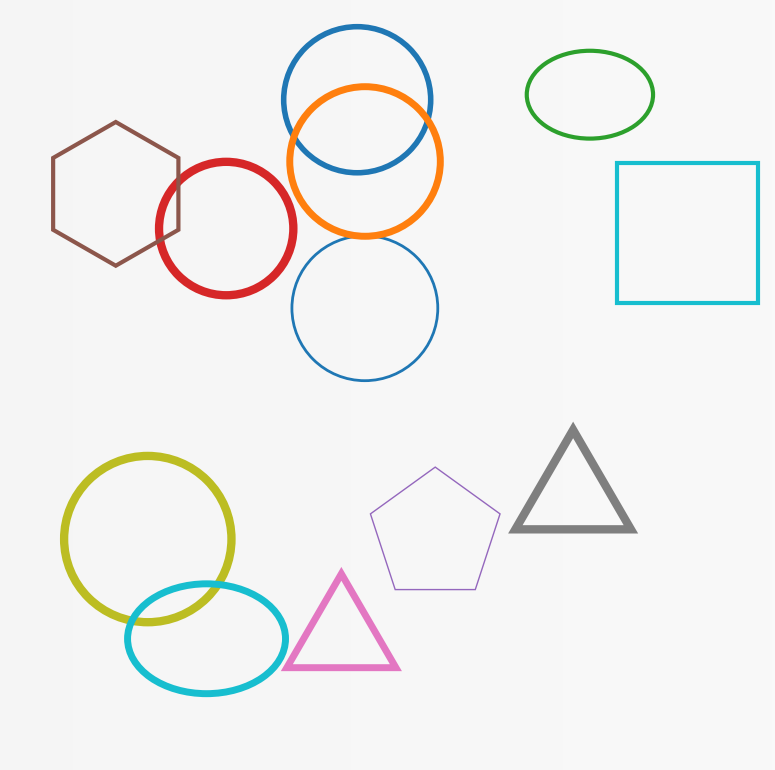[{"shape": "circle", "thickness": 2, "radius": 0.47, "center": [0.461, 0.87]}, {"shape": "circle", "thickness": 1, "radius": 0.47, "center": [0.471, 0.6]}, {"shape": "circle", "thickness": 2.5, "radius": 0.49, "center": [0.471, 0.79]}, {"shape": "oval", "thickness": 1.5, "radius": 0.41, "center": [0.761, 0.877]}, {"shape": "circle", "thickness": 3, "radius": 0.43, "center": [0.292, 0.703]}, {"shape": "pentagon", "thickness": 0.5, "radius": 0.44, "center": [0.562, 0.305]}, {"shape": "hexagon", "thickness": 1.5, "radius": 0.47, "center": [0.149, 0.748]}, {"shape": "triangle", "thickness": 2.5, "radius": 0.41, "center": [0.44, 0.174]}, {"shape": "triangle", "thickness": 3, "radius": 0.43, "center": [0.74, 0.356]}, {"shape": "circle", "thickness": 3, "radius": 0.54, "center": [0.191, 0.3]}, {"shape": "square", "thickness": 1.5, "radius": 0.45, "center": [0.887, 0.698]}, {"shape": "oval", "thickness": 2.5, "radius": 0.51, "center": [0.267, 0.17]}]